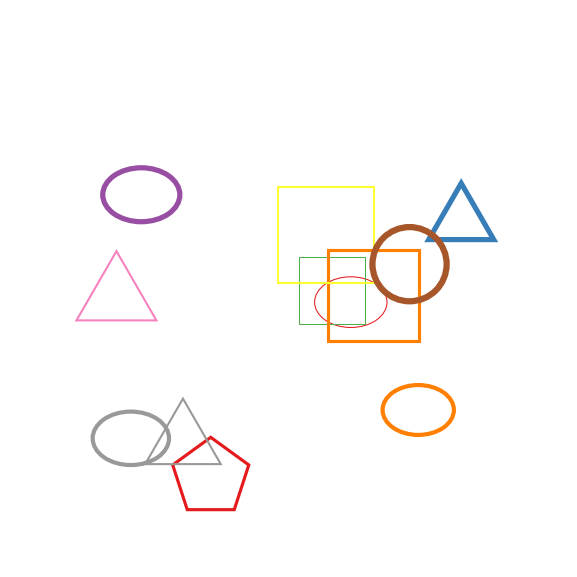[{"shape": "pentagon", "thickness": 1.5, "radius": 0.35, "center": [0.365, 0.173]}, {"shape": "oval", "thickness": 0.5, "radius": 0.31, "center": [0.607, 0.476]}, {"shape": "triangle", "thickness": 2.5, "radius": 0.32, "center": [0.799, 0.617]}, {"shape": "square", "thickness": 0.5, "radius": 0.29, "center": [0.575, 0.496]}, {"shape": "oval", "thickness": 2.5, "radius": 0.33, "center": [0.245, 0.662]}, {"shape": "oval", "thickness": 2, "radius": 0.31, "center": [0.724, 0.289]}, {"shape": "square", "thickness": 1.5, "radius": 0.4, "center": [0.647, 0.487]}, {"shape": "square", "thickness": 1, "radius": 0.42, "center": [0.564, 0.593]}, {"shape": "circle", "thickness": 3, "radius": 0.32, "center": [0.709, 0.542]}, {"shape": "triangle", "thickness": 1, "radius": 0.4, "center": [0.202, 0.484]}, {"shape": "oval", "thickness": 2, "radius": 0.33, "center": [0.227, 0.24]}, {"shape": "triangle", "thickness": 1, "radius": 0.38, "center": [0.317, 0.233]}]